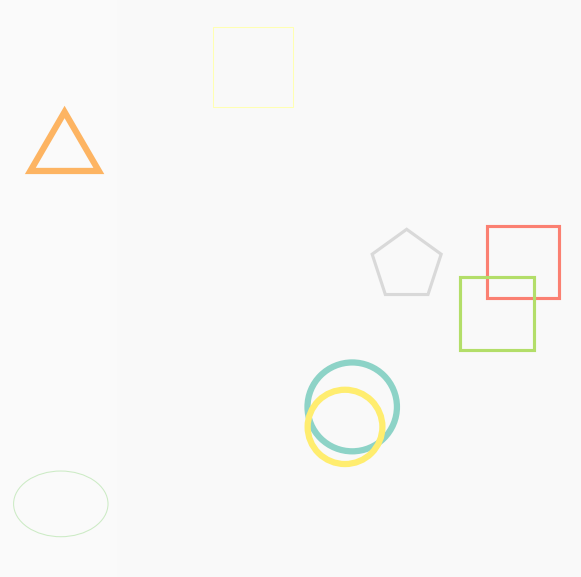[{"shape": "circle", "thickness": 3, "radius": 0.38, "center": [0.606, 0.295]}, {"shape": "square", "thickness": 0.5, "radius": 0.34, "center": [0.435, 0.883]}, {"shape": "square", "thickness": 1.5, "radius": 0.31, "center": [0.9, 0.546]}, {"shape": "triangle", "thickness": 3, "radius": 0.34, "center": [0.111, 0.737]}, {"shape": "square", "thickness": 1.5, "radius": 0.32, "center": [0.856, 0.456]}, {"shape": "pentagon", "thickness": 1.5, "radius": 0.31, "center": [0.7, 0.54]}, {"shape": "oval", "thickness": 0.5, "radius": 0.41, "center": [0.105, 0.127]}, {"shape": "circle", "thickness": 3, "radius": 0.32, "center": [0.594, 0.26]}]